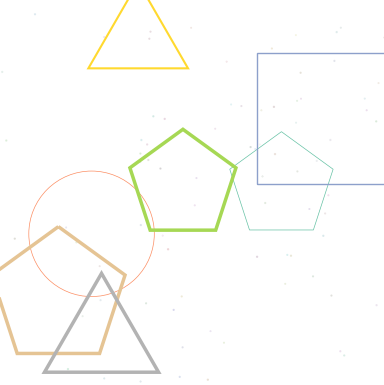[{"shape": "pentagon", "thickness": 0.5, "radius": 0.71, "center": [0.731, 0.517]}, {"shape": "circle", "thickness": 0.5, "radius": 0.82, "center": [0.238, 0.393]}, {"shape": "square", "thickness": 1, "radius": 0.85, "center": [0.838, 0.693]}, {"shape": "pentagon", "thickness": 2.5, "radius": 0.72, "center": [0.475, 0.519]}, {"shape": "triangle", "thickness": 1.5, "radius": 0.75, "center": [0.359, 0.897]}, {"shape": "pentagon", "thickness": 2.5, "radius": 0.91, "center": [0.152, 0.229]}, {"shape": "triangle", "thickness": 2.5, "radius": 0.86, "center": [0.264, 0.119]}]